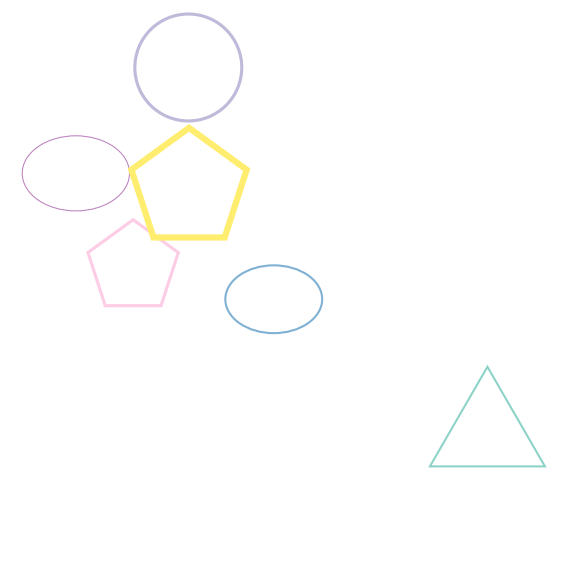[{"shape": "triangle", "thickness": 1, "radius": 0.57, "center": [0.844, 0.249]}, {"shape": "circle", "thickness": 1.5, "radius": 0.46, "center": [0.326, 0.882]}, {"shape": "oval", "thickness": 1, "radius": 0.42, "center": [0.474, 0.481]}, {"shape": "pentagon", "thickness": 1.5, "radius": 0.41, "center": [0.231, 0.536]}, {"shape": "oval", "thickness": 0.5, "radius": 0.46, "center": [0.131, 0.699]}, {"shape": "pentagon", "thickness": 3, "radius": 0.52, "center": [0.327, 0.673]}]